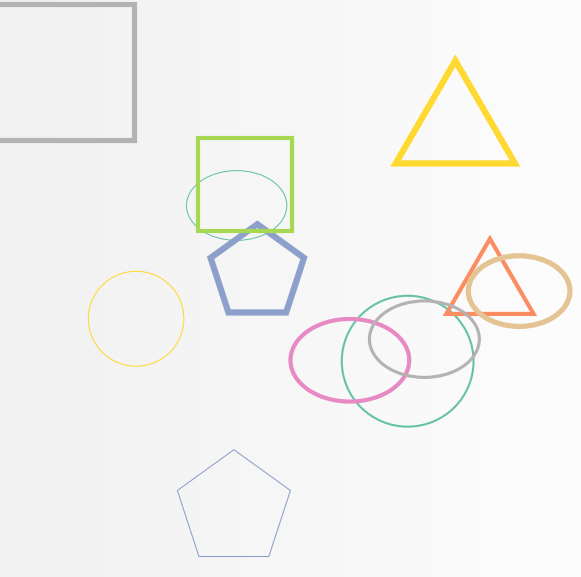[{"shape": "oval", "thickness": 0.5, "radius": 0.43, "center": [0.407, 0.643]}, {"shape": "circle", "thickness": 1, "radius": 0.57, "center": [0.701, 0.374]}, {"shape": "triangle", "thickness": 2, "radius": 0.43, "center": [0.843, 0.499]}, {"shape": "pentagon", "thickness": 0.5, "radius": 0.51, "center": [0.402, 0.118]}, {"shape": "pentagon", "thickness": 3, "radius": 0.42, "center": [0.443, 0.526]}, {"shape": "oval", "thickness": 2, "radius": 0.51, "center": [0.602, 0.375]}, {"shape": "square", "thickness": 2, "radius": 0.4, "center": [0.421, 0.68]}, {"shape": "circle", "thickness": 0.5, "radius": 0.41, "center": [0.234, 0.447]}, {"shape": "triangle", "thickness": 3, "radius": 0.59, "center": [0.783, 0.775]}, {"shape": "oval", "thickness": 2.5, "radius": 0.44, "center": [0.893, 0.495]}, {"shape": "oval", "thickness": 1.5, "radius": 0.47, "center": [0.73, 0.412]}, {"shape": "square", "thickness": 2.5, "radius": 0.59, "center": [0.112, 0.874]}]